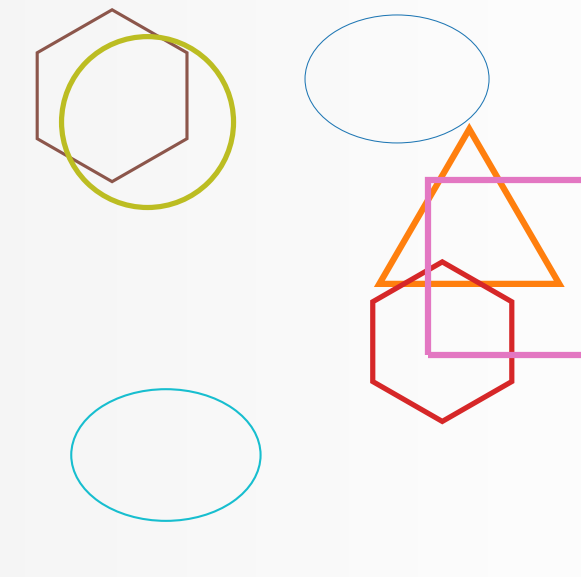[{"shape": "oval", "thickness": 0.5, "radius": 0.79, "center": [0.683, 0.862]}, {"shape": "triangle", "thickness": 3, "radius": 0.89, "center": [0.807, 0.597]}, {"shape": "hexagon", "thickness": 2.5, "radius": 0.69, "center": [0.761, 0.408]}, {"shape": "hexagon", "thickness": 1.5, "radius": 0.74, "center": [0.193, 0.833]}, {"shape": "square", "thickness": 3, "radius": 0.76, "center": [0.887, 0.536]}, {"shape": "circle", "thickness": 2.5, "radius": 0.74, "center": [0.254, 0.788]}, {"shape": "oval", "thickness": 1, "radius": 0.81, "center": [0.285, 0.211]}]